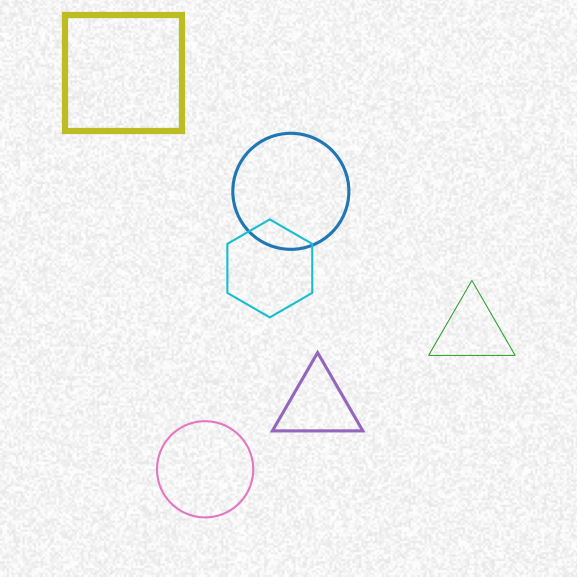[{"shape": "circle", "thickness": 1.5, "radius": 0.5, "center": [0.504, 0.668]}, {"shape": "triangle", "thickness": 0.5, "radius": 0.43, "center": [0.817, 0.427]}, {"shape": "triangle", "thickness": 1.5, "radius": 0.45, "center": [0.55, 0.298]}, {"shape": "circle", "thickness": 1, "radius": 0.42, "center": [0.355, 0.187]}, {"shape": "square", "thickness": 3, "radius": 0.5, "center": [0.214, 0.872]}, {"shape": "hexagon", "thickness": 1, "radius": 0.42, "center": [0.467, 0.534]}]